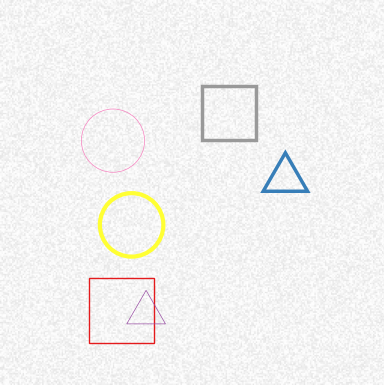[{"shape": "square", "thickness": 1, "radius": 0.42, "center": [0.316, 0.194]}, {"shape": "triangle", "thickness": 2.5, "radius": 0.33, "center": [0.741, 0.536]}, {"shape": "triangle", "thickness": 0.5, "radius": 0.29, "center": [0.379, 0.188]}, {"shape": "circle", "thickness": 3, "radius": 0.41, "center": [0.342, 0.416]}, {"shape": "circle", "thickness": 0.5, "radius": 0.41, "center": [0.293, 0.635]}, {"shape": "square", "thickness": 2.5, "radius": 0.35, "center": [0.595, 0.707]}]